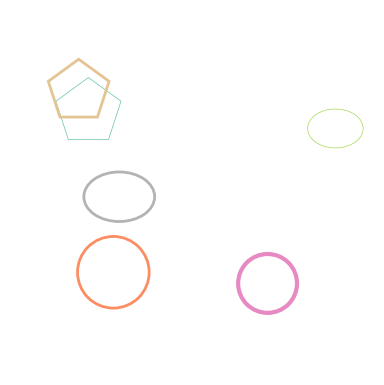[{"shape": "pentagon", "thickness": 0.5, "radius": 0.44, "center": [0.23, 0.71]}, {"shape": "circle", "thickness": 2, "radius": 0.47, "center": [0.294, 0.293]}, {"shape": "circle", "thickness": 3, "radius": 0.38, "center": [0.695, 0.264]}, {"shape": "oval", "thickness": 0.5, "radius": 0.36, "center": [0.871, 0.666]}, {"shape": "pentagon", "thickness": 2, "radius": 0.41, "center": [0.204, 0.763]}, {"shape": "oval", "thickness": 2, "radius": 0.46, "center": [0.31, 0.489]}]